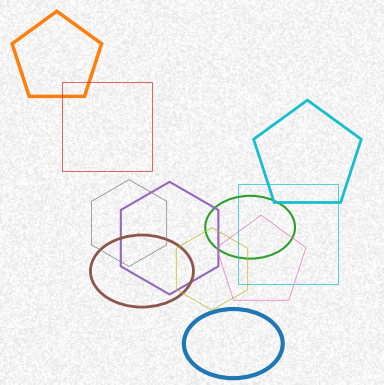[{"shape": "oval", "thickness": 3, "radius": 0.64, "center": [0.606, 0.108]}, {"shape": "pentagon", "thickness": 2.5, "radius": 0.61, "center": [0.148, 0.849]}, {"shape": "oval", "thickness": 1.5, "radius": 0.58, "center": [0.65, 0.41]}, {"shape": "square", "thickness": 0.5, "radius": 0.58, "center": [0.278, 0.671]}, {"shape": "hexagon", "thickness": 1.5, "radius": 0.73, "center": [0.44, 0.381]}, {"shape": "oval", "thickness": 2, "radius": 0.67, "center": [0.369, 0.296]}, {"shape": "pentagon", "thickness": 0.5, "radius": 0.61, "center": [0.678, 0.319]}, {"shape": "hexagon", "thickness": 0.5, "radius": 0.56, "center": [0.335, 0.421]}, {"shape": "hexagon", "thickness": 0.5, "radius": 0.54, "center": [0.551, 0.301]}, {"shape": "pentagon", "thickness": 2, "radius": 0.73, "center": [0.799, 0.593]}, {"shape": "square", "thickness": 0.5, "radius": 0.65, "center": [0.748, 0.392]}]